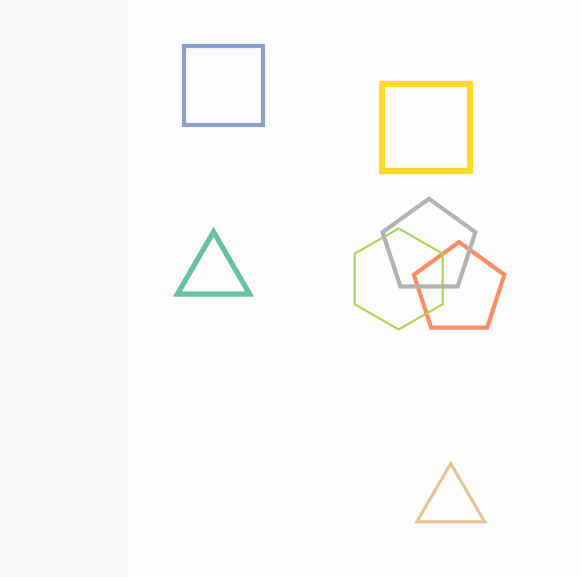[{"shape": "triangle", "thickness": 2.5, "radius": 0.36, "center": [0.367, 0.526]}, {"shape": "pentagon", "thickness": 2, "radius": 0.41, "center": [0.79, 0.498]}, {"shape": "square", "thickness": 2, "radius": 0.34, "center": [0.385, 0.851]}, {"shape": "hexagon", "thickness": 1, "radius": 0.44, "center": [0.686, 0.516]}, {"shape": "square", "thickness": 3, "radius": 0.38, "center": [0.732, 0.779]}, {"shape": "triangle", "thickness": 1.5, "radius": 0.34, "center": [0.775, 0.129]}, {"shape": "pentagon", "thickness": 2, "radius": 0.42, "center": [0.738, 0.571]}]